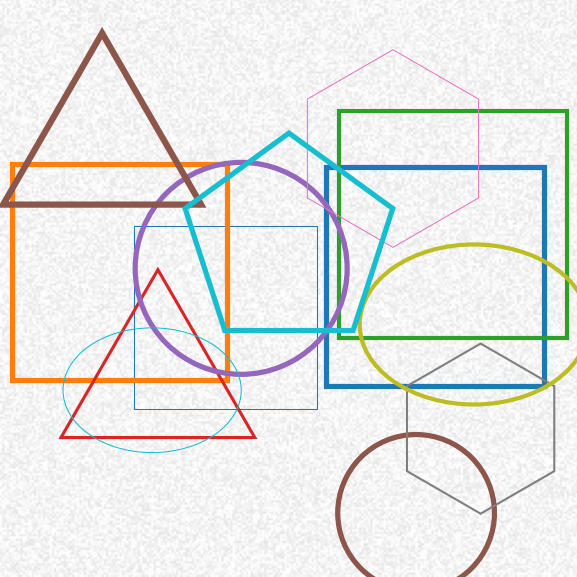[{"shape": "square", "thickness": 0.5, "radius": 0.79, "center": [0.39, 0.449]}, {"shape": "square", "thickness": 2.5, "radius": 0.95, "center": [0.753, 0.521]}, {"shape": "square", "thickness": 2.5, "radius": 0.93, "center": [0.207, 0.528]}, {"shape": "square", "thickness": 2, "radius": 0.98, "center": [0.784, 0.611]}, {"shape": "triangle", "thickness": 1.5, "radius": 0.97, "center": [0.273, 0.338]}, {"shape": "circle", "thickness": 2.5, "radius": 0.92, "center": [0.418, 0.534]}, {"shape": "triangle", "thickness": 3, "radius": 0.99, "center": [0.177, 0.744]}, {"shape": "circle", "thickness": 2.5, "radius": 0.68, "center": [0.721, 0.111]}, {"shape": "hexagon", "thickness": 0.5, "radius": 0.86, "center": [0.68, 0.742]}, {"shape": "hexagon", "thickness": 1, "radius": 0.74, "center": [0.832, 0.257]}, {"shape": "oval", "thickness": 2, "radius": 0.99, "center": [0.821, 0.437]}, {"shape": "oval", "thickness": 0.5, "radius": 0.77, "center": [0.263, 0.323]}, {"shape": "pentagon", "thickness": 2.5, "radius": 0.94, "center": [0.5, 0.58]}]